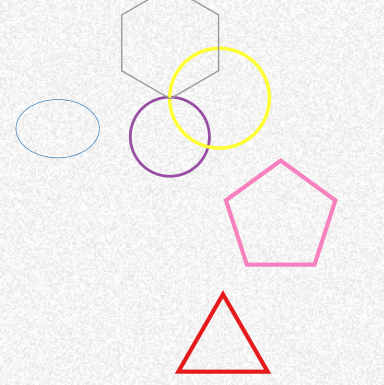[{"shape": "triangle", "thickness": 3, "radius": 0.67, "center": [0.579, 0.102]}, {"shape": "oval", "thickness": 0.5, "radius": 0.54, "center": [0.15, 0.666]}, {"shape": "circle", "thickness": 2, "radius": 0.51, "center": [0.441, 0.645]}, {"shape": "circle", "thickness": 2.5, "radius": 0.65, "center": [0.57, 0.745]}, {"shape": "pentagon", "thickness": 3, "radius": 0.75, "center": [0.729, 0.433]}, {"shape": "hexagon", "thickness": 1, "radius": 0.73, "center": [0.442, 0.889]}]